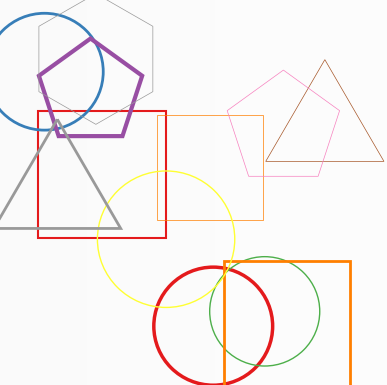[{"shape": "circle", "thickness": 2.5, "radius": 0.77, "center": [0.55, 0.153]}, {"shape": "square", "thickness": 1.5, "radius": 0.83, "center": [0.264, 0.547]}, {"shape": "circle", "thickness": 2, "radius": 0.76, "center": [0.115, 0.814]}, {"shape": "circle", "thickness": 1, "radius": 0.71, "center": [0.683, 0.191]}, {"shape": "pentagon", "thickness": 3, "radius": 0.7, "center": [0.234, 0.76]}, {"shape": "square", "thickness": 0.5, "radius": 0.68, "center": [0.542, 0.565]}, {"shape": "square", "thickness": 2, "radius": 0.82, "center": [0.74, 0.158]}, {"shape": "circle", "thickness": 1, "radius": 0.89, "center": [0.429, 0.379]}, {"shape": "triangle", "thickness": 0.5, "radius": 0.88, "center": [0.838, 0.669]}, {"shape": "pentagon", "thickness": 0.5, "radius": 0.76, "center": [0.731, 0.665]}, {"shape": "triangle", "thickness": 2, "radius": 0.94, "center": [0.148, 0.501]}, {"shape": "hexagon", "thickness": 0.5, "radius": 0.85, "center": [0.247, 0.847]}]